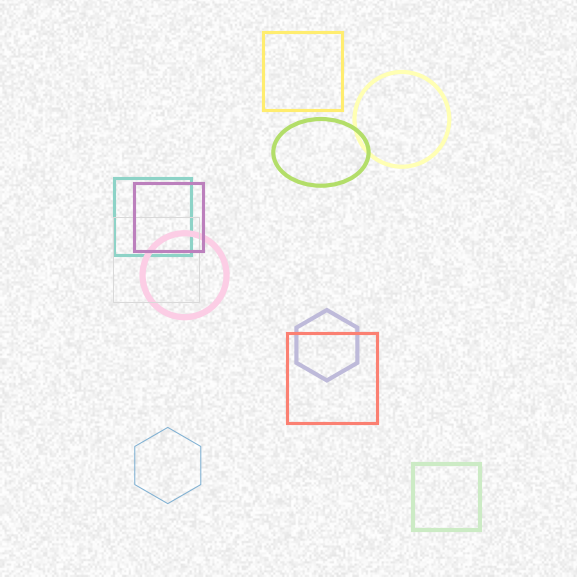[{"shape": "square", "thickness": 1.5, "radius": 0.33, "center": [0.264, 0.625]}, {"shape": "circle", "thickness": 2, "radius": 0.41, "center": [0.696, 0.793]}, {"shape": "hexagon", "thickness": 2, "radius": 0.3, "center": [0.566, 0.401]}, {"shape": "square", "thickness": 1.5, "radius": 0.39, "center": [0.574, 0.345]}, {"shape": "hexagon", "thickness": 0.5, "radius": 0.33, "center": [0.291, 0.193]}, {"shape": "oval", "thickness": 2, "radius": 0.41, "center": [0.556, 0.735]}, {"shape": "circle", "thickness": 3, "radius": 0.36, "center": [0.32, 0.523]}, {"shape": "square", "thickness": 0.5, "radius": 0.37, "center": [0.27, 0.549]}, {"shape": "square", "thickness": 1.5, "radius": 0.3, "center": [0.291, 0.624]}, {"shape": "square", "thickness": 2, "radius": 0.29, "center": [0.773, 0.139]}, {"shape": "square", "thickness": 1.5, "radius": 0.34, "center": [0.524, 0.876]}]